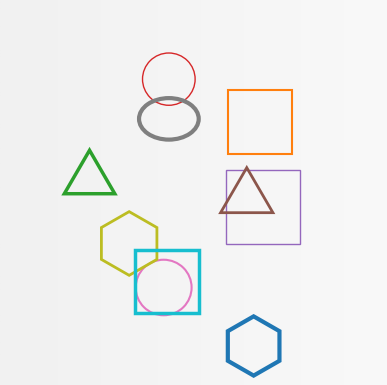[{"shape": "hexagon", "thickness": 3, "radius": 0.38, "center": [0.655, 0.101]}, {"shape": "square", "thickness": 1.5, "radius": 0.41, "center": [0.67, 0.684]}, {"shape": "triangle", "thickness": 2.5, "radius": 0.38, "center": [0.231, 0.534]}, {"shape": "circle", "thickness": 1, "radius": 0.34, "center": [0.436, 0.794]}, {"shape": "square", "thickness": 1, "radius": 0.48, "center": [0.679, 0.463]}, {"shape": "triangle", "thickness": 2, "radius": 0.39, "center": [0.637, 0.487]}, {"shape": "circle", "thickness": 1.5, "radius": 0.36, "center": [0.422, 0.253]}, {"shape": "oval", "thickness": 3, "radius": 0.39, "center": [0.436, 0.691]}, {"shape": "hexagon", "thickness": 2, "radius": 0.41, "center": [0.333, 0.368]}, {"shape": "square", "thickness": 2.5, "radius": 0.41, "center": [0.43, 0.269]}]